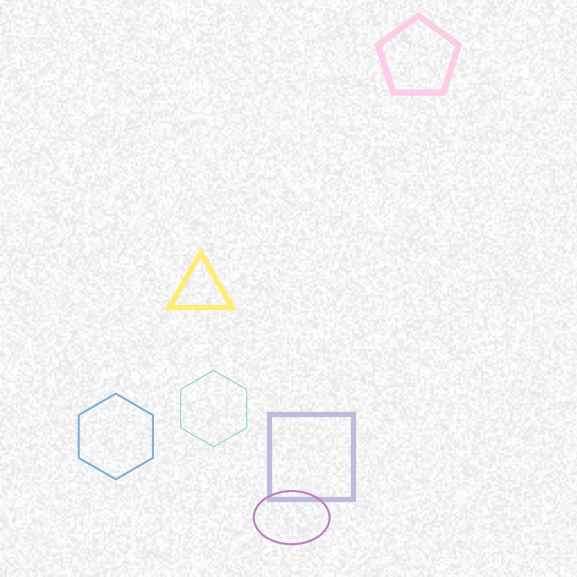[{"shape": "hexagon", "thickness": 0.5, "radius": 0.33, "center": [0.37, 0.292]}, {"shape": "square", "thickness": 2.5, "radius": 0.37, "center": [0.539, 0.208]}, {"shape": "hexagon", "thickness": 1, "radius": 0.37, "center": [0.201, 0.243]}, {"shape": "pentagon", "thickness": 3, "radius": 0.37, "center": [0.724, 0.898]}, {"shape": "oval", "thickness": 1, "radius": 0.33, "center": [0.505, 0.103]}, {"shape": "triangle", "thickness": 2.5, "radius": 0.32, "center": [0.348, 0.498]}]